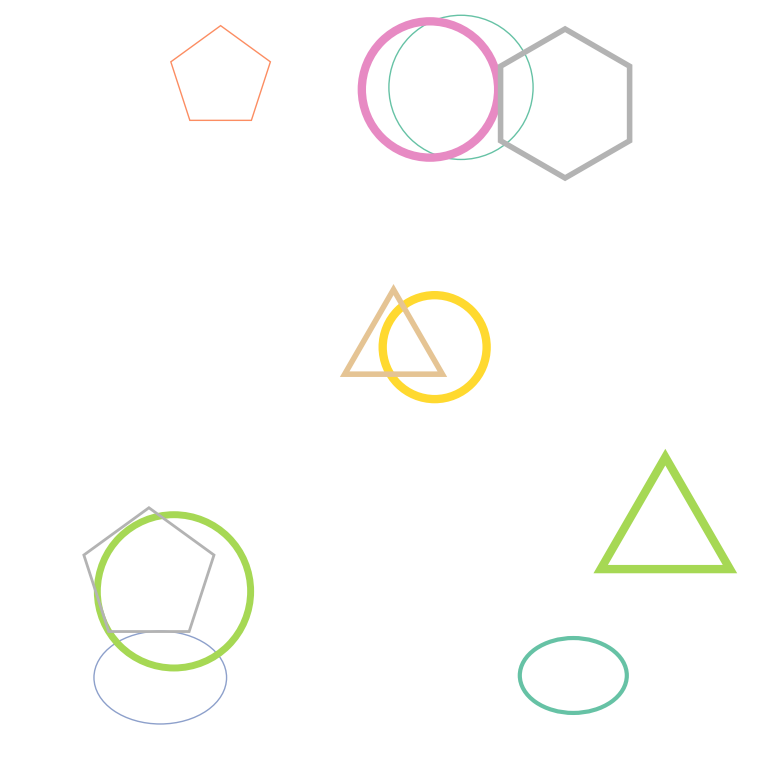[{"shape": "circle", "thickness": 0.5, "radius": 0.47, "center": [0.599, 0.887]}, {"shape": "oval", "thickness": 1.5, "radius": 0.35, "center": [0.745, 0.123]}, {"shape": "pentagon", "thickness": 0.5, "radius": 0.34, "center": [0.287, 0.899]}, {"shape": "oval", "thickness": 0.5, "radius": 0.43, "center": [0.208, 0.12]}, {"shape": "circle", "thickness": 3, "radius": 0.44, "center": [0.558, 0.884]}, {"shape": "circle", "thickness": 2.5, "radius": 0.5, "center": [0.226, 0.232]}, {"shape": "triangle", "thickness": 3, "radius": 0.48, "center": [0.864, 0.309]}, {"shape": "circle", "thickness": 3, "radius": 0.34, "center": [0.565, 0.549]}, {"shape": "triangle", "thickness": 2, "radius": 0.37, "center": [0.511, 0.551]}, {"shape": "hexagon", "thickness": 2, "radius": 0.48, "center": [0.734, 0.866]}, {"shape": "pentagon", "thickness": 1, "radius": 0.44, "center": [0.193, 0.252]}]